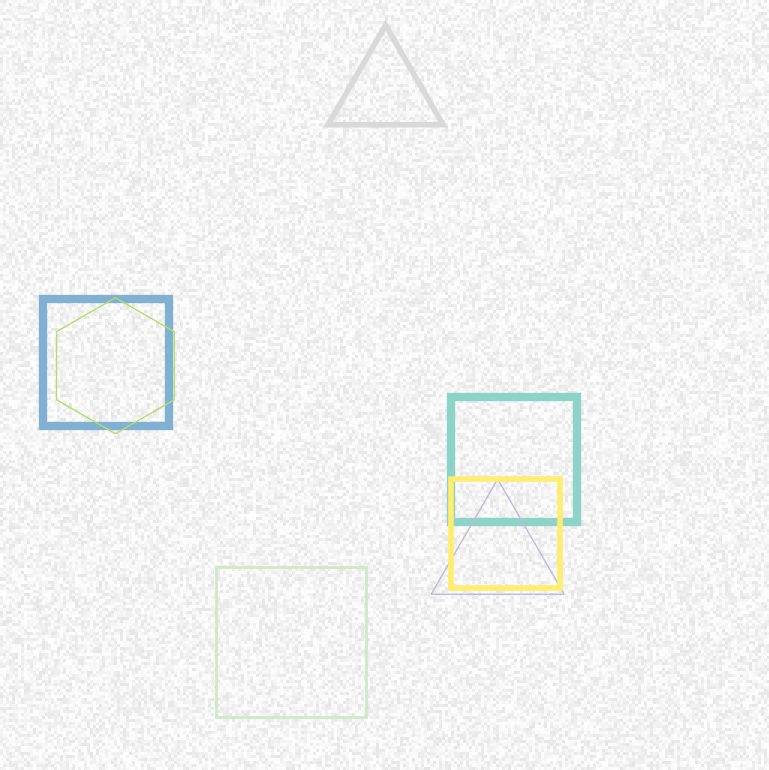[{"shape": "square", "thickness": 3, "radius": 0.41, "center": [0.668, 0.403]}, {"shape": "triangle", "thickness": 0.5, "radius": 0.5, "center": [0.646, 0.278]}, {"shape": "square", "thickness": 3, "radius": 0.41, "center": [0.138, 0.529]}, {"shape": "hexagon", "thickness": 0.5, "radius": 0.44, "center": [0.15, 0.525]}, {"shape": "triangle", "thickness": 2, "radius": 0.43, "center": [0.501, 0.881]}, {"shape": "square", "thickness": 1, "radius": 0.49, "center": [0.378, 0.166]}, {"shape": "square", "thickness": 2, "radius": 0.35, "center": [0.656, 0.307]}]